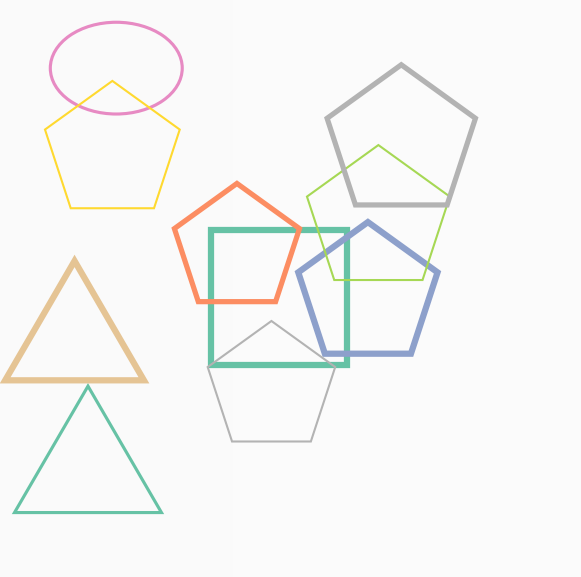[{"shape": "triangle", "thickness": 1.5, "radius": 0.73, "center": [0.151, 0.185]}, {"shape": "square", "thickness": 3, "radius": 0.58, "center": [0.48, 0.483]}, {"shape": "pentagon", "thickness": 2.5, "radius": 0.57, "center": [0.408, 0.568]}, {"shape": "pentagon", "thickness": 3, "radius": 0.63, "center": [0.633, 0.489]}, {"shape": "oval", "thickness": 1.5, "radius": 0.57, "center": [0.2, 0.881]}, {"shape": "pentagon", "thickness": 1, "radius": 0.65, "center": [0.651, 0.619]}, {"shape": "pentagon", "thickness": 1, "radius": 0.61, "center": [0.193, 0.737]}, {"shape": "triangle", "thickness": 3, "radius": 0.69, "center": [0.128, 0.409]}, {"shape": "pentagon", "thickness": 1, "radius": 0.58, "center": [0.467, 0.328]}, {"shape": "pentagon", "thickness": 2.5, "radius": 0.67, "center": [0.69, 0.753]}]